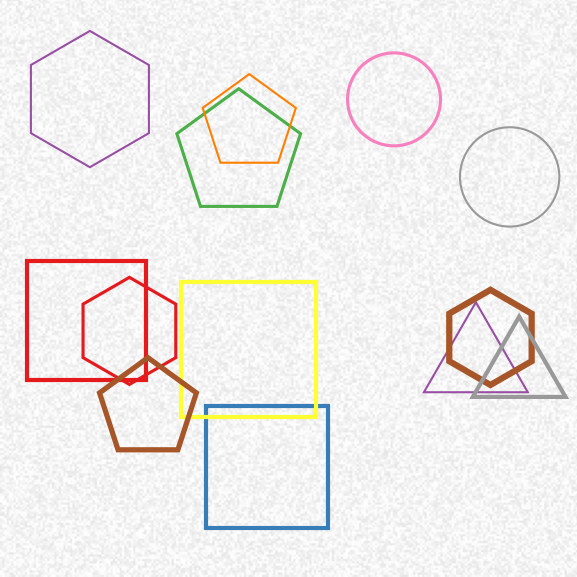[{"shape": "square", "thickness": 2, "radius": 0.51, "center": [0.15, 0.444]}, {"shape": "hexagon", "thickness": 1.5, "radius": 0.46, "center": [0.224, 0.426]}, {"shape": "square", "thickness": 2, "radius": 0.53, "center": [0.462, 0.19]}, {"shape": "pentagon", "thickness": 1.5, "radius": 0.56, "center": [0.413, 0.733]}, {"shape": "hexagon", "thickness": 1, "radius": 0.59, "center": [0.156, 0.828]}, {"shape": "triangle", "thickness": 1, "radius": 0.52, "center": [0.824, 0.372]}, {"shape": "pentagon", "thickness": 1, "radius": 0.42, "center": [0.432, 0.786]}, {"shape": "square", "thickness": 2, "radius": 0.58, "center": [0.431, 0.394]}, {"shape": "pentagon", "thickness": 2.5, "radius": 0.44, "center": [0.256, 0.292]}, {"shape": "hexagon", "thickness": 3, "radius": 0.41, "center": [0.849, 0.415]}, {"shape": "circle", "thickness": 1.5, "radius": 0.4, "center": [0.682, 0.827]}, {"shape": "triangle", "thickness": 2, "radius": 0.46, "center": [0.899, 0.358]}, {"shape": "circle", "thickness": 1, "radius": 0.43, "center": [0.883, 0.693]}]